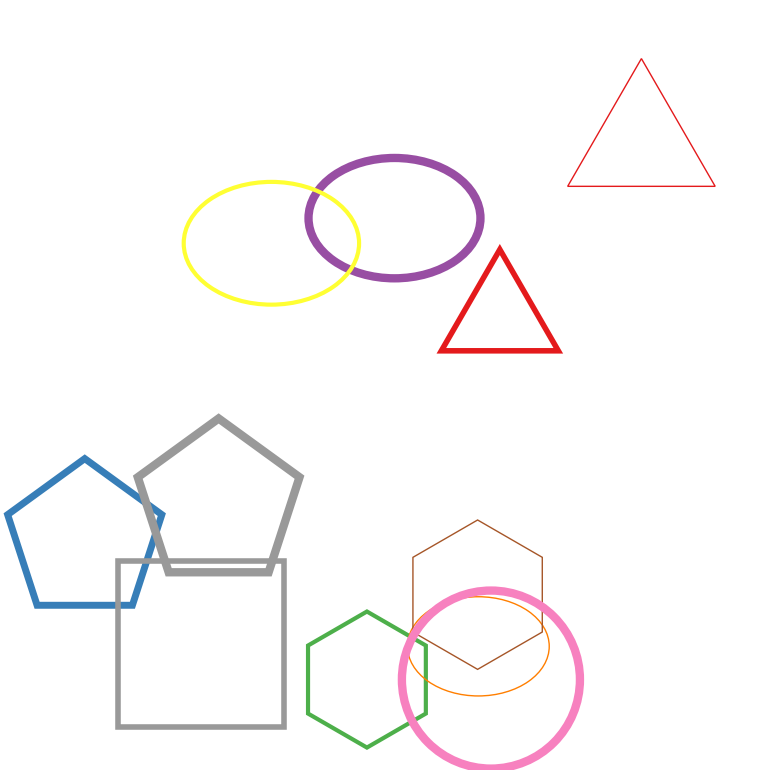[{"shape": "triangle", "thickness": 0.5, "radius": 0.55, "center": [0.833, 0.813]}, {"shape": "triangle", "thickness": 2, "radius": 0.44, "center": [0.649, 0.588]}, {"shape": "pentagon", "thickness": 2.5, "radius": 0.53, "center": [0.11, 0.299]}, {"shape": "hexagon", "thickness": 1.5, "radius": 0.44, "center": [0.477, 0.117]}, {"shape": "oval", "thickness": 3, "radius": 0.56, "center": [0.512, 0.717]}, {"shape": "oval", "thickness": 0.5, "radius": 0.46, "center": [0.621, 0.161]}, {"shape": "oval", "thickness": 1.5, "radius": 0.57, "center": [0.352, 0.684]}, {"shape": "hexagon", "thickness": 0.5, "radius": 0.48, "center": [0.62, 0.228]}, {"shape": "circle", "thickness": 3, "radius": 0.58, "center": [0.638, 0.117]}, {"shape": "pentagon", "thickness": 3, "radius": 0.55, "center": [0.284, 0.346]}, {"shape": "square", "thickness": 2, "radius": 0.54, "center": [0.261, 0.164]}]